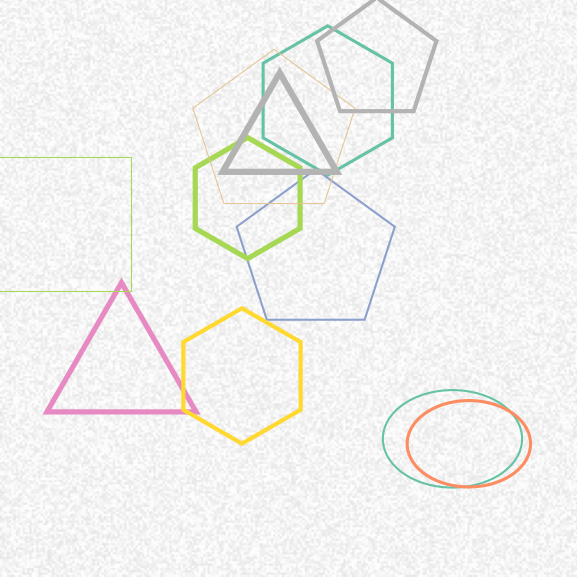[{"shape": "oval", "thickness": 1, "radius": 0.6, "center": [0.784, 0.239]}, {"shape": "hexagon", "thickness": 1.5, "radius": 0.65, "center": [0.568, 0.825]}, {"shape": "oval", "thickness": 1.5, "radius": 0.53, "center": [0.812, 0.231]}, {"shape": "pentagon", "thickness": 1, "radius": 0.72, "center": [0.547, 0.562]}, {"shape": "triangle", "thickness": 2.5, "radius": 0.75, "center": [0.21, 0.36]}, {"shape": "square", "thickness": 0.5, "radius": 0.58, "center": [0.111, 0.611]}, {"shape": "hexagon", "thickness": 2.5, "radius": 0.52, "center": [0.429, 0.656]}, {"shape": "hexagon", "thickness": 2, "radius": 0.59, "center": [0.419, 0.348]}, {"shape": "pentagon", "thickness": 0.5, "radius": 0.74, "center": [0.474, 0.766]}, {"shape": "pentagon", "thickness": 2, "radius": 0.54, "center": [0.652, 0.895]}, {"shape": "triangle", "thickness": 3, "radius": 0.57, "center": [0.484, 0.759]}]